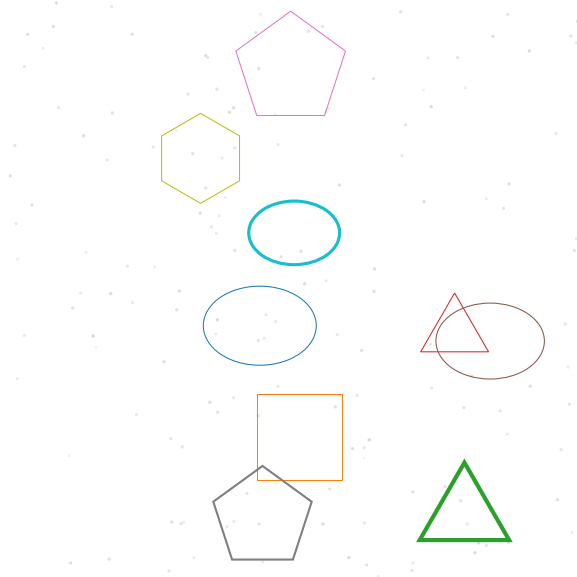[{"shape": "oval", "thickness": 0.5, "radius": 0.49, "center": [0.45, 0.435]}, {"shape": "square", "thickness": 0.5, "radius": 0.37, "center": [0.519, 0.242]}, {"shape": "triangle", "thickness": 2, "radius": 0.45, "center": [0.804, 0.109]}, {"shape": "triangle", "thickness": 0.5, "radius": 0.34, "center": [0.787, 0.424]}, {"shape": "oval", "thickness": 0.5, "radius": 0.47, "center": [0.849, 0.409]}, {"shape": "pentagon", "thickness": 0.5, "radius": 0.5, "center": [0.503, 0.88]}, {"shape": "pentagon", "thickness": 1, "radius": 0.45, "center": [0.455, 0.103]}, {"shape": "hexagon", "thickness": 0.5, "radius": 0.39, "center": [0.347, 0.725]}, {"shape": "oval", "thickness": 1.5, "radius": 0.39, "center": [0.509, 0.596]}]